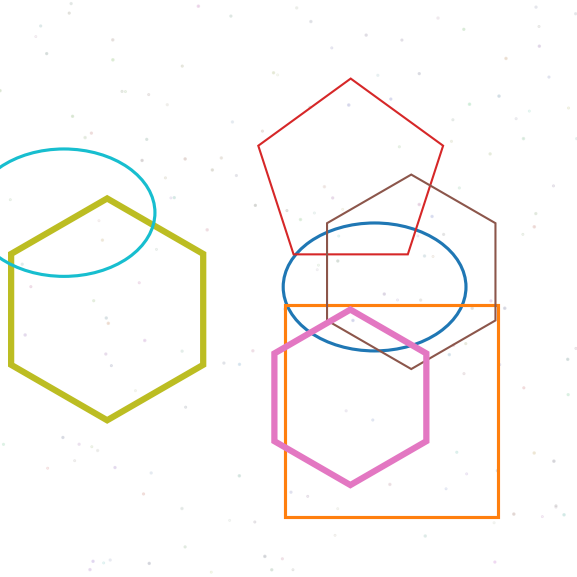[{"shape": "oval", "thickness": 1.5, "radius": 0.79, "center": [0.649, 0.502]}, {"shape": "square", "thickness": 1.5, "radius": 0.92, "center": [0.678, 0.287]}, {"shape": "pentagon", "thickness": 1, "radius": 0.84, "center": [0.607, 0.695]}, {"shape": "hexagon", "thickness": 1, "radius": 0.84, "center": [0.712, 0.528]}, {"shape": "hexagon", "thickness": 3, "radius": 0.76, "center": [0.607, 0.311]}, {"shape": "hexagon", "thickness": 3, "radius": 0.96, "center": [0.186, 0.463]}, {"shape": "oval", "thickness": 1.5, "radius": 0.79, "center": [0.111, 0.631]}]